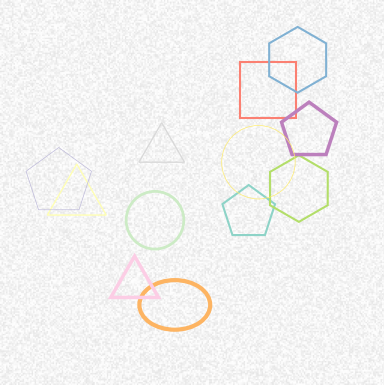[{"shape": "pentagon", "thickness": 1.5, "radius": 0.36, "center": [0.646, 0.448]}, {"shape": "triangle", "thickness": 1, "radius": 0.44, "center": [0.199, 0.486]}, {"shape": "pentagon", "thickness": 0.5, "radius": 0.45, "center": [0.153, 0.527]}, {"shape": "square", "thickness": 1.5, "radius": 0.36, "center": [0.695, 0.766]}, {"shape": "hexagon", "thickness": 1.5, "radius": 0.43, "center": [0.773, 0.845]}, {"shape": "oval", "thickness": 3, "radius": 0.46, "center": [0.454, 0.208]}, {"shape": "hexagon", "thickness": 1.5, "radius": 0.43, "center": [0.776, 0.51]}, {"shape": "triangle", "thickness": 2.5, "radius": 0.36, "center": [0.35, 0.263]}, {"shape": "triangle", "thickness": 1, "radius": 0.34, "center": [0.42, 0.613]}, {"shape": "pentagon", "thickness": 2.5, "radius": 0.38, "center": [0.803, 0.659]}, {"shape": "circle", "thickness": 2, "radius": 0.37, "center": [0.403, 0.428]}, {"shape": "circle", "thickness": 0.5, "radius": 0.48, "center": [0.671, 0.579]}]